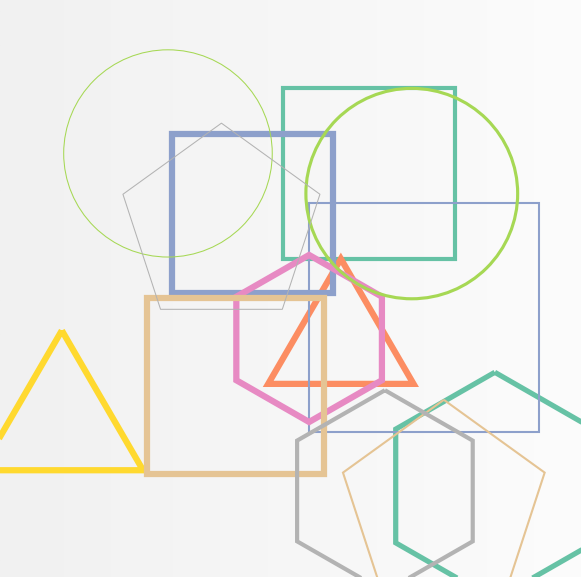[{"shape": "square", "thickness": 2, "radius": 0.74, "center": [0.635, 0.698]}, {"shape": "hexagon", "thickness": 2.5, "radius": 0.98, "center": [0.851, 0.158]}, {"shape": "triangle", "thickness": 3, "radius": 0.72, "center": [0.586, 0.407]}, {"shape": "square", "thickness": 3, "radius": 0.69, "center": [0.434, 0.629]}, {"shape": "square", "thickness": 1, "radius": 0.99, "center": [0.73, 0.45]}, {"shape": "hexagon", "thickness": 3, "radius": 0.72, "center": [0.532, 0.413]}, {"shape": "circle", "thickness": 1.5, "radius": 0.91, "center": [0.708, 0.664]}, {"shape": "circle", "thickness": 0.5, "radius": 0.9, "center": [0.289, 0.733]}, {"shape": "triangle", "thickness": 3, "radius": 0.81, "center": [0.106, 0.266]}, {"shape": "square", "thickness": 3, "radius": 0.76, "center": [0.405, 0.331]}, {"shape": "pentagon", "thickness": 1, "radius": 0.91, "center": [0.764, 0.124]}, {"shape": "hexagon", "thickness": 2, "radius": 0.87, "center": [0.662, 0.149]}, {"shape": "pentagon", "thickness": 0.5, "radius": 0.89, "center": [0.381, 0.608]}]